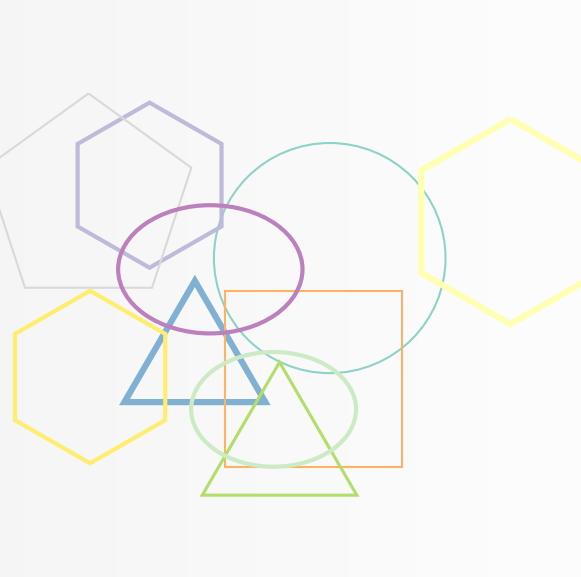[{"shape": "circle", "thickness": 1, "radius": 1.0, "center": [0.567, 0.552]}, {"shape": "hexagon", "thickness": 3, "radius": 0.89, "center": [0.878, 0.615]}, {"shape": "hexagon", "thickness": 2, "radius": 0.71, "center": [0.257, 0.678]}, {"shape": "triangle", "thickness": 3, "radius": 0.7, "center": [0.335, 0.373]}, {"shape": "square", "thickness": 1, "radius": 0.76, "center": [0.539, 0.343]}, {"shape": "triangle", "thickness": 1.5, "radius": 0.77, "center": [0.481, 0.218]}, {"shape": "pentagon", "thickness": 1, "radius": 0.93, "center": [0.152, 0.651]}, {"shape": "oval", "thickness": 2, "radius": 0.79, "center": [0.362, 0.533]}, {"shape": "oval", "thickness": 2, "radius": 0.71, "center": [0.471, 0.29]}, {"shape": "hexagon", "thickness": 2, "radius": 0.75, "center": [0.155, 0.346]}]